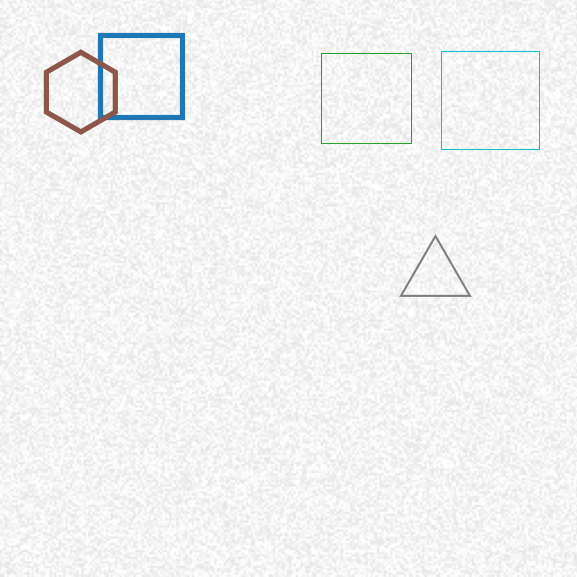[{"shape": "square", "thickness": 2.5, "radius": 0.35, "center": [0.245, 0.868]}, {"shape": "square", "thickness": 0.5, "radius": 0.39, "center": [0.634, 0.83]}, {"shape": "hexagon", "thickness": 2.5, "radius": 0.34, "center": [0.14, 0.84]}, {"shape": "triangle", "thickness": 1, "radius": 0.35, "center": [0.754, 0.521]}, {"shape": "square", "thickness": 0.5, "radius": 0.43, "center": [0.848, 0.826]}]